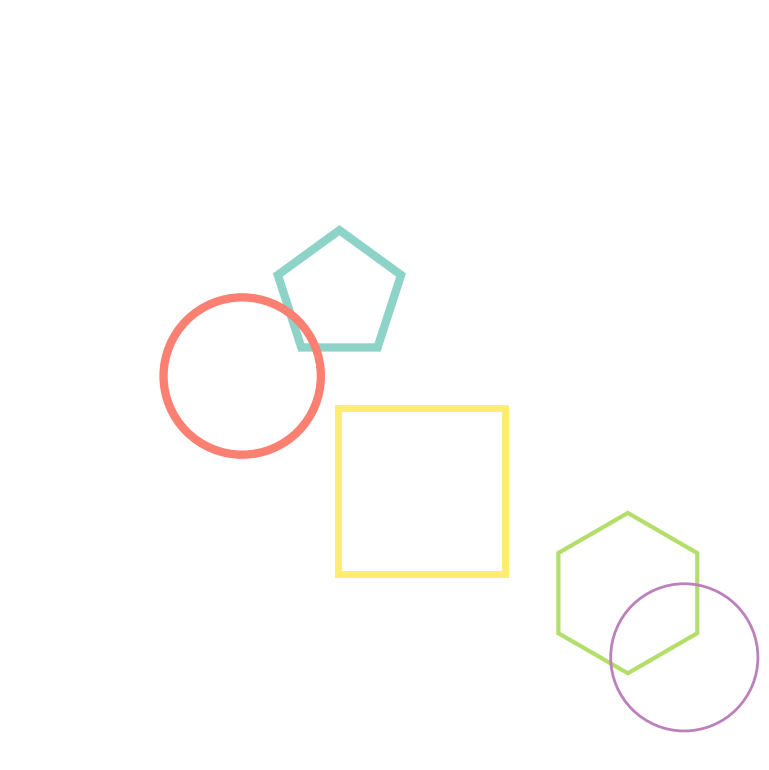[{"shape": "pentagon", "thickness": 3, "radius": 0.42, "center": [0.441, 0.617]}, {"shape": "circle", "thickness": 3, "radius": 0.51, "center": [0.315, 0.512]}, {"shape": "hexagon", "thickness": 1.5, "radius": 0.52, "center": [0.815, 0.23]}, {"shape": "circle", "thickness": 1, "radius": 0.48, "center": [0.889, 0.146]}, {"shape": "square", "thickness": 2.5, "radius": 0.54, "center": [0.548, 0.362]}]